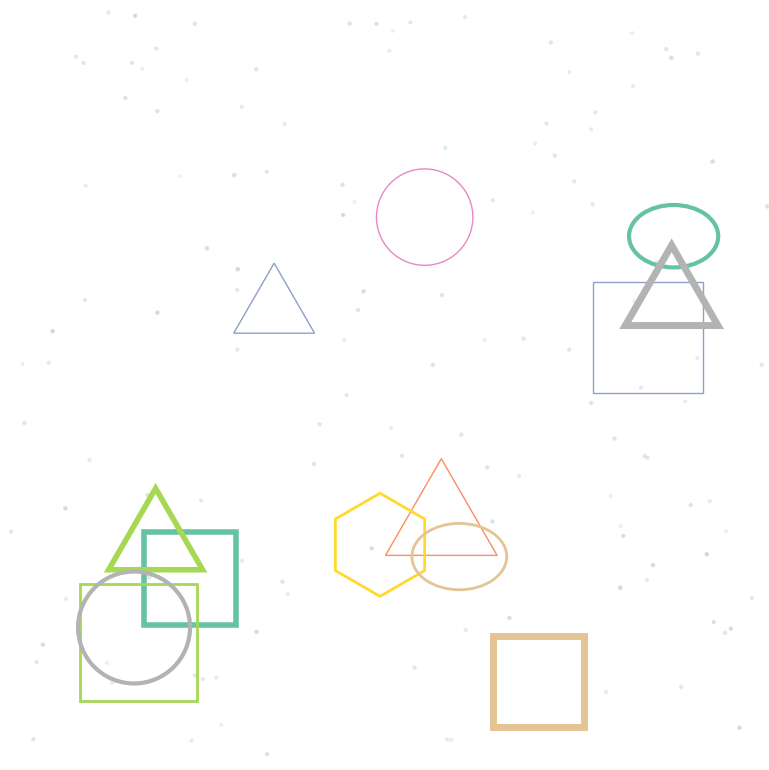[{"shape": "square", "thickness": 2, "radius": 0.3, "center": [0.246, 0.249]}, {"shape": "oval", "thickness": 1.5, "radius": 0.29, "center": [0.875, 0.693]}, {"shape": "triangle", "thickness": 0.5, "radius": 0.42, "center": [0.573, 0.321]}, {"shape": "square", "thickness": 0.5, "radius": 0.36, "center": [0.842, 0.562]}, {"shape": "triangle", "thickness": 0.5, "radius": 0.3, "center": [0.356, 0.598]}, {"shape": "circle", "thickness": 0.5, "radius": 0.31, "center": [0.552, 0.718]}, {"shape": "triangle", "thickness": 2, "radius": 0.35, "center": [0.202, 0.295]}, {"shape": "square", "thickness": 1, "radius": 0.38, "center": [0.18, 0.166]}, {"shape": "hexagon", "thickness": 1, "radius": 0.33, "center": [0.494, 0.292]}, {"shape": "oval", "thickness": 1, "radius": 0.31, "center": [0.597, 0.277]}, {"shape": "square", "thickness": 2.5, "radius": 0.3, "center": [0.7, 0.115]}, {"shape": "circle", "thickness": 1.5, "radius": 0.36, "center": [0.174, 0.185]}, {"shape": "triangle", "thickness": 2.5, "radius": 0.35, "center": [0.872, 0.612]}]